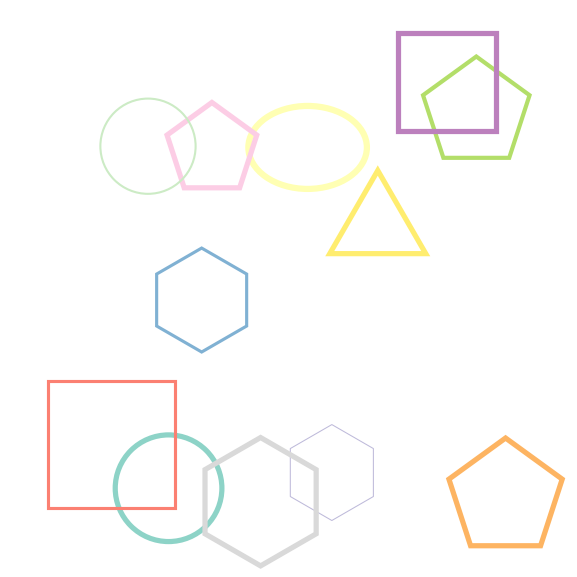[{"shape": "circle", "thickness": 2.5, "radius": 0.46, "center": [0.292, 0.154]}, {"shape": "oval", "thickness": 3, "radius": 0.51, "center": [0.533, 0.744]}, {"shape": "hexagon", "thickness": 0.5, "radius": 0.42, "center": [0.575, 0.181]}, {"shape": "square", "thickness": 1.5, "radius": 0.55, "center": [0.194, 0.229]}, {"shape": "hexagon", "thickness": 1.5, "radius": 0.45, "center": [0.349, 0.48]}, {"shape": "pentagon", "thickness": 2.5, "radius": 0.52, "center": [0.875, 0.138]}, {"shape": "pentagon", "thickness": 2, "radius": 0.48, "center": [0.825, 0.804]}, {"shape": "pentagon", "thickness": 2.5, "radius": 0.41, "center": [0.367, 0.74]}, {"shape": "hexagon", "thickness": 2.5, "radius": 0.56, "center": [0.451, 0.13]}, {"shape": "square", "thickness": 2.5, "radius": 0.42, "center": [0.775, 0.857]}, {"shape": "circle", "thickness": 1, "radius": 0.41, "center": [0.256, 0.746]}, {"shape": "triangle", "thickness": 2.5, "radius": 0.48, "center": [0.654, 0.608]}]